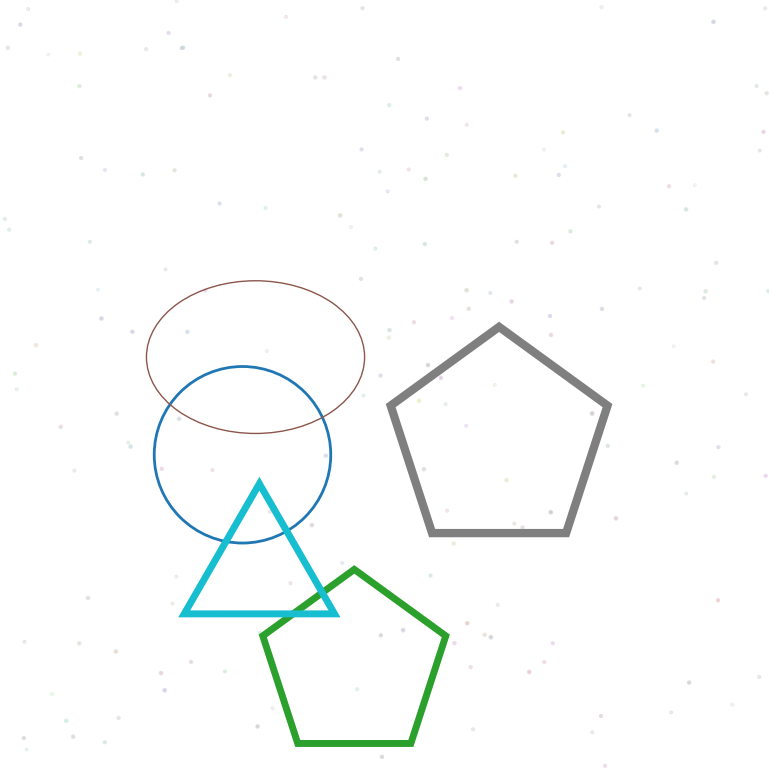[{"shape": "circle", "thickness": 1, "radius": 0.57, "center": [0.315, 0.409]}, {"shape": "pentagon", "thickness": 2.5, "radius": 0.62, "center": [0.46, 0.136]}, {"shape": "oval", "thickness": 0.5, "radius": 0.71, "center": [0.332, 0.536]}, {"shape": "pentagon", "thickness": 3, "radius": 0.74, "center": [0.648, 0.427]}, {"shape": "triangle", "thickness": 2.5, "radius": 0.56, "center": [0.337, 0.259]}]